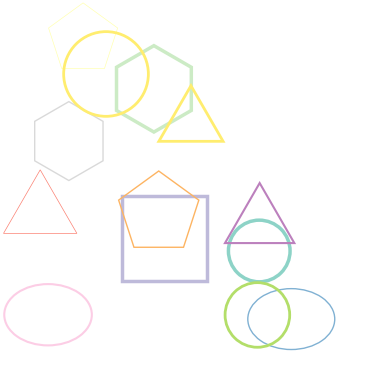[{"shape": "circle", "thickness": 2.5, "radius": 0.4, "center": [0.673, 0.348]}, {"shape": "pentagon", "thickness": 0.5, "radius": 0.47, "center": [0.216, 0.898]}, {"shape": "square", "thickness": 2.5, "radius": 0.55, "center": [0.427, 0.38]}, {"shape": "triangle", "thickness": 0.5, "radius": 0.55, "center": [0.104, 0.449]}, {"shape": "oval", "thickness": 1, "radius": 0.56, "center": [0.757, 0.171]}, {"shape": "pentagon", "thickness": 1, "radius": 0.55, "center": [0.412, 0.446]}, {"shape": "circle", "thickness": 2, "radius": 0.42, "center": [0.669, 0.182]}, {"shape": "oval", "thickness": 1.5, "radius": 0.57, "center": [0.125, 0.183]}, {"shape": "hexagon", "thickness": 1, "radius": 0.51, "center": [0.179, 0.634]}, {"shape": "triangle", "thickness": 1.5, "radius": 0.52, "center": [0.674, 0.421]}, {"shape": "hexagon", "thickness": 2.5, "radius": 0.56, "center": [0.4, 0.769]}, {"shape": "circle", "thickness": 2, "radius": 0.55, "center": [0.275, 0.808]}, {"shape": "triangle", "thickness": 2, "radius": 0.48, "center": [0.496, 0.681]}]